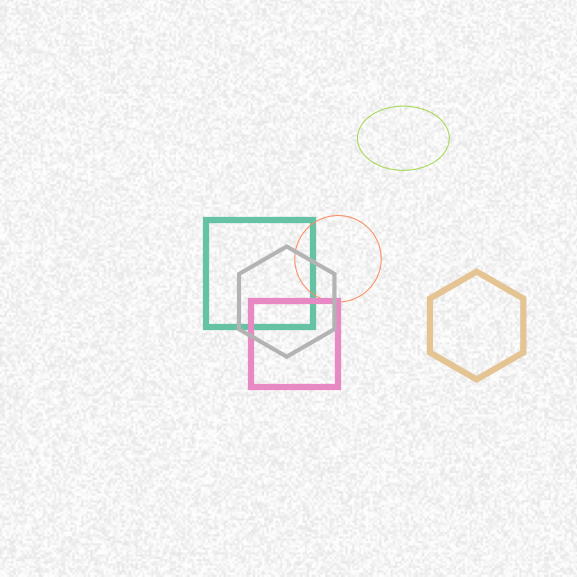[{"shape": "square", "thickness": 3, "radius": 0.46, "center": [0.45, 0.525]}, {"shape": "circle", "thickness": 0.5, "radius": 0.37, "center": [0.585, 0.551]}, {"shape": "square", "thickness": 3, "radius": 0.37, "center": [0.51, 0.404]}, {"shape": "oval", "thickness": 0.5, "radius": 0.4, "center": [0.698, 0.76]}, {"shape": "hexagon", "thickness": 3, "radius": 0.47, "center": [0.825, 0.435]}, {"shape": "hexagon", "thickness": 2, "radius": 0.48, "center": [0.496, 0.477]}]